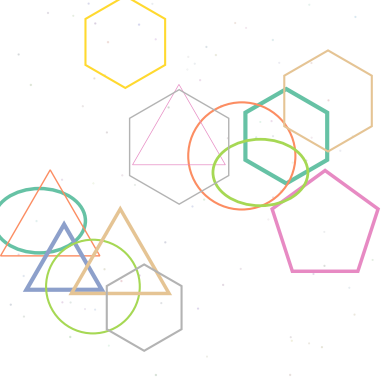[{"shape": "hexagon", "thickness": 3, "radius": 0.61, "center": [0.744, 0.646]}, {"shape": "oval", "thickness": 2.5, "radius": 0.6, "center": [0.102, 0.427]}, {"shape": "triangle", "thickness": 1, "radius": 0.74, "center": [0.13, 0.41]}, {"shape": "circle", "thickness": 1.5, "radius": 0.7, "center": [0.628, 0.595]}, {"shape": "triangle", "thickness": 3, "radius": 0.57, "center": [0.166, 0.304]}, {"shape": "pentagon", "thickness": 2.5, "radius": 0.72, "center": [0.844, 0.412]}, {"shape": "triangle", "thickness": 0.5, "radius": 0.7, "center": [0.465, 0.642]}, {"shape": "circle", "thickness": 1.5, "radius": 0.61, "center": [0.241, 0.256]}, {"shape": "oval", "thickness": 2, "radius": 0.62, "center": [0.676, 0.552]}, {"shape": "hexagon", "thickness": 1.5, "radius": 0.6, "center": [0.325, 0.891]}, {"shape": "triangle", "thickness": 2.5, "radius": 0.73, "center": [0.312, 0.311]}, {"shape": "hexagon", "thickness": 1.5, "radius": 0.66, "center": [0.852, 0.738]}, {"shape": "hexagon", "thickness": 1.5, "radius": 0.56, "center": [0.374, 0.201]}, {"shape": "hexagon", "thickness": 1, "radius": 0.74, "center": [0.465, 0.618]}]